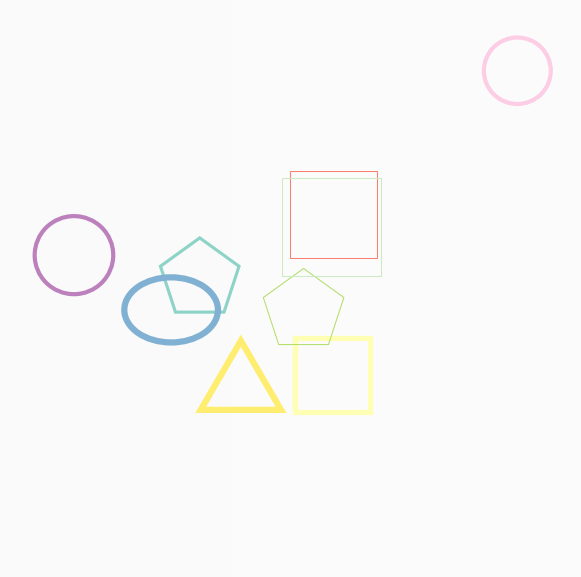[{"shape": "pentagon", "thickness": 1.5, "radius": 0.36, "center": [0.344, 0.516]}, {"shape": "square", "thickness": 2.5, "radius": 0.32, "center": [0.572, 0.35]}, {"shape": "square", "thickness": 0.5, "radius": 0.38, "center": [0.574, 0.627]}, {"shape": "oval", "thickness": 3, "radius": 0.4, "center": [0.294, 0.463]}, {"shape": "pentagon", "thickness": 0.5, "radius": 0.36, "center": [0.522, 0.461]}, {"shape": "circle", "thickness": 2, "radius": 0.29, "center": [0.89, 0.877]}, {"shape": "circle", "thickness": 2, "radius": 0.34, "center": [0.127, 0.557]}, {"shape": "square", "thickness": 0.5, "radius": 0.42, "center": [0.57, 0.605]}, {"shape": "triangle", "thickness": 3, "radius": 0.4, "center": [0.414, 0.329]}]